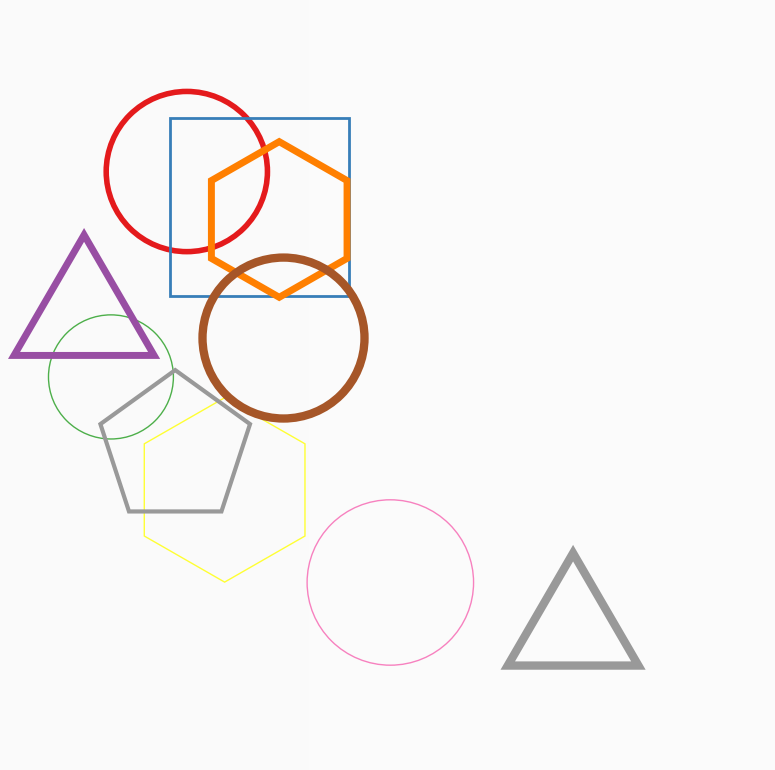[{"shape": "circle", "thickness": 2, "radius": 0.52, "center": [0.241, 0.777]}, {"shape": "square", "thickness": 1, "radius": 0.58, "center": [0.335, 0.731]}, {"shape": "circle", "thickness": 0.5, "radius": 0.4, "center": [0.143, 0.51]}, {"shape": "triangle", "thickness": 2.5, "radius": 0.52, "center": [0.108, 0.591]}, {"shape": "hexagon", "thickness": 2.5, "radius": 0.51, "center": [0.36, 0.715]}, {"shape": "hexagon", "thickness": 0.5, "radius": 0.6, "center": [0.29, 0.364]}, {"shape": "circle", "thickness": 3, "radius": 0.52, "center": [0.366, 0.561]}, {"shape": "circle", "thickness": 0.5, "radius": 0.54, "center": [0.504, 0.244]}, {"shape": "pentagon", "thickness": 1.5, "radius": 0.51, "center": [0.226, 0.418]}, {"shape": "triangle", "thickness": 3, "radius": 0.49, "center": [0.739, 0.184]}]